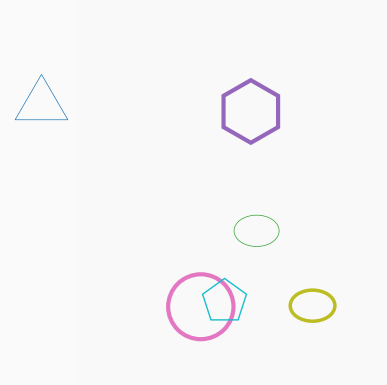[{"shape": "triangle", "thickness": 0.5, "radius": 0.39, "center": [0.107, 0.728]}, {"shape": "oval", "thickness": 0.5, "radius": 0.29, "center": [0.662, 0.4]}, {"shape": "hexagon", "thickness": 3, "radius": 0.41, "center": [0.647, 0.71]}, {"shape": "circle", "thickness": 3, "radius": 0.42, "center": [0.518, 0.203]}, {"shape": "oval", "thickness": 2.5, "radius": 0.29, "center": [0.807, 0.206]}, {"shape": "pentagon", "thickness": 1, "radius": 0.3, "center": [0.579, 0.217]}]